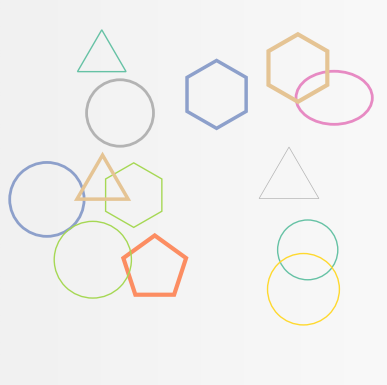[{"shape": "circle", "thickness": 1, "radius": 0.39, "center": [0.794, 0.351]}, {"shape": "triangle", "thickness": 1, "radius": 0.36, "center": [0.263, 0.85]}, {"shape": "pentagon", "thickness": 3, "radius": 0.43, "center": [0.399, 0.303]}, {"shape": "hexagon", "thickness": 2.5, "radius": 0.44, "center": [0.559, 0.755]}, {"shape": "circle", "thickness": 2, "radius": 0.48, "center": [0.121, 0.482]}, {"shape": "oval", "thickness": 2, "radius": 0.49, "center": [0.862, 0.746]}, {"shape": "hexagon", "thickness": 1, "radius": 0.42, "center": [0.345, 0.493]}, {"shape": "circle", "thickness": 1, "radius": 0.5, "center": [0.24, 0.325]}, {"shape": "circle", "thickness": 1, "radius": 0.46, "center": [0.783, 0.249]}, {"shape": "hexagon", "thickness": 3, "radius": 0.44, "center": [0.769, 0.823]}, {"shape": "triangle", "thickness": 2.5, "radius": 0.38, "center": [0.265, 0.521]}, {"shape": "triangle", "thickness": 0.5, "radius": 0.45, "center": [0.746, 0.529]}, {"shape": "circle", "thickness": 2, "radius": 0.43, "center": [0.31, 0.707]}]